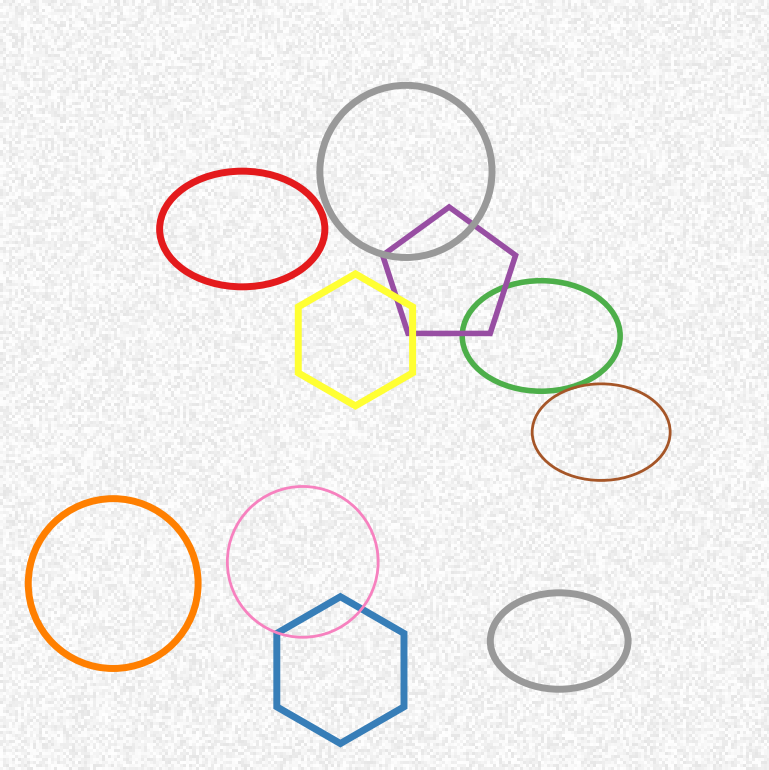[{"shape": "oval", "thickness": 2.5, "radius": 0.54, "center": [0.315, 0.703]}, {"shape": "hexagon", "thickness": 2.5, "radius": 0.48, "center": [0.442, 0.13]}, {"shape": "oval", "thickness": 2, "radius": 0.51, "center": [0.703, 0.564]}, {"shape": "pentagon", "thickness": 2, "radius": 0.45, "center": [0.583, 0.64]}, {"shape": "circle", "thickness": 2.5, "radius": 0.55, "center": [0.147, 0.242]}, {"shape": "hexagon", "thickness": 2.5, "radius": 0.43, "center": [0.462, 0.559]}, {"shape": "oval", "thickness": 1, "radius": 0.45, "center": [0.781, 0.439]}, {"shape": "circle", "thickness": 1, "radius": 0.49, "center": [0.393, 0.27]}, {"shape": "oval", "thickness": 2.5, "radius": 0.45, "center": [0.726, 0.167]}, {"shape": "circle", "thickness": 2.5, "radius": 0.56, "center": [0.527, 0.777]}]